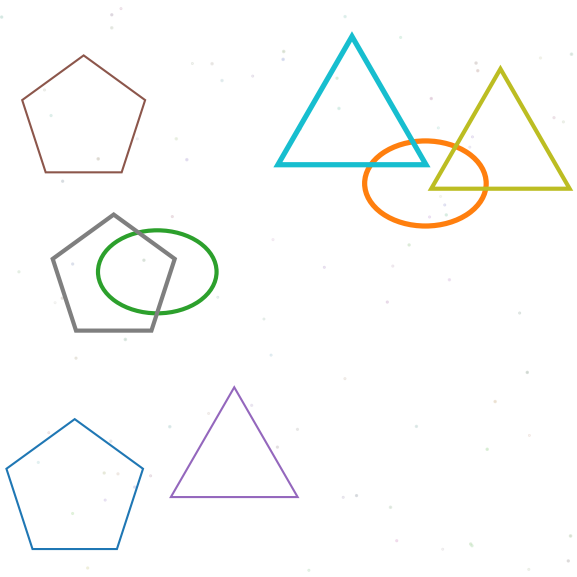[{"shape": "pentagon", "thickness": 1, "radius": 0.62, "center": [0.129, 0.149]}, {"shape": "oval", "thickness": 2.5, "radius": 0.53, "center": [0.737, 0.681]}, {"shape": "oval", "thickness": 2, "radius": 0.51, "center": [0.272, 0.528]}, {"shape": "triangle", "thickness": 1, "radius": 0.63, "center": [0.406, 0.202]}, {"shape": "pentagon", "thickness": 1, "radius": 0.56, "center": [0.145, 0.791]}, {"shape": "pentagon", "thickness": 2, "radius": 0.56, "center": [0.197, 0.517]}, {"shape": "triangle", "thickness": 2, "radius": 0.69, "center": [0.867, 0.742]}, {"shape": "triangle", "thickness": 2.5, "radius": 0.74, "center": [0.609, 0.788]}]